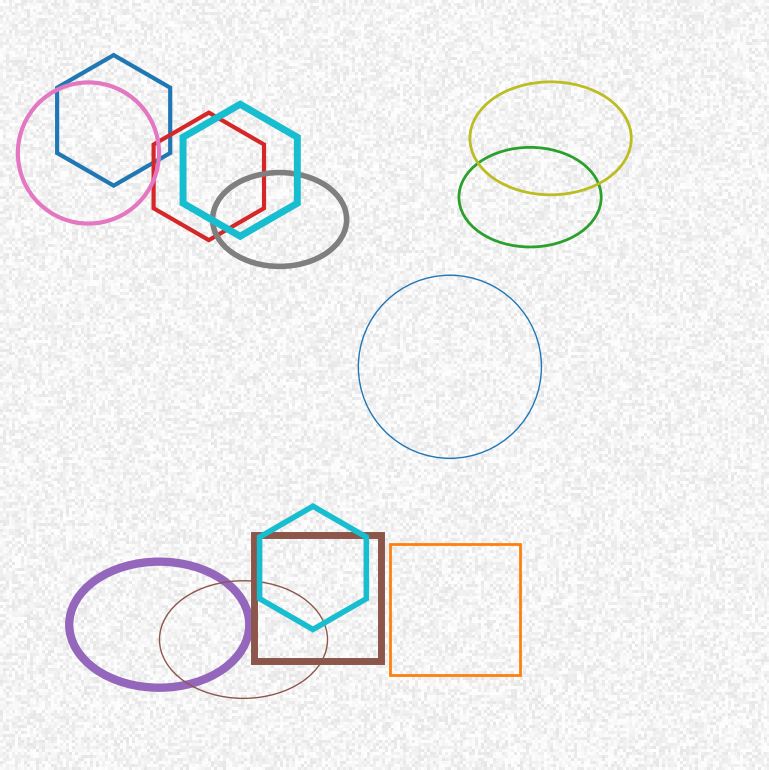[{"shape": "circle", "thickness": 0.5, "radius": 0.59, "center": [0.584, 0.524]}, {"shape": "hexagon", "thickness": 1.5, "radius": 0.42, "center": [0.148, 0.844]}, {"shape": "square", "thickness": 1, "radius": 0.42, "center": [0.591, 0.209]}, {"shape": "oval", "thickness": 1, "radius": 0.46, "center": [0.688, 0.744]}, {"shape": "hexagon", "thickness": 1.5, "radius": 0.41, "center": [0.271, 0.771]}, {"shape": "oval", "thickness": 3, "radius": 0.58, "center": [0.207, 0.189]}, {"shape": "oval", "thickness": 0.5, "radius": 0.55, "center": [0.316, 0.169]}, {"shape": "square", "thickness": 2.5, "radius": 0.41, "center": [0.412, 0.224]}, {"shape": "circle", "thickness": 1.5, "radius": 0.46, "center": [0.115, 0.801]}, {"shape": "oval", "thickness": 2, "radius": 0.44, "center": [0.363, 0.715]}, {"shape": "oval", "thickness": 1, "radius": 0.52, "center": [0.715, 0.82]}, {"shape": "hexagon", "thickness": 2.5, "radius": 0.43, "center": [0.312, 0.779]}, {"shape": "hexagon", "thickness": 2, "radius": 0.4, "center": [0.406, 0.263]}]